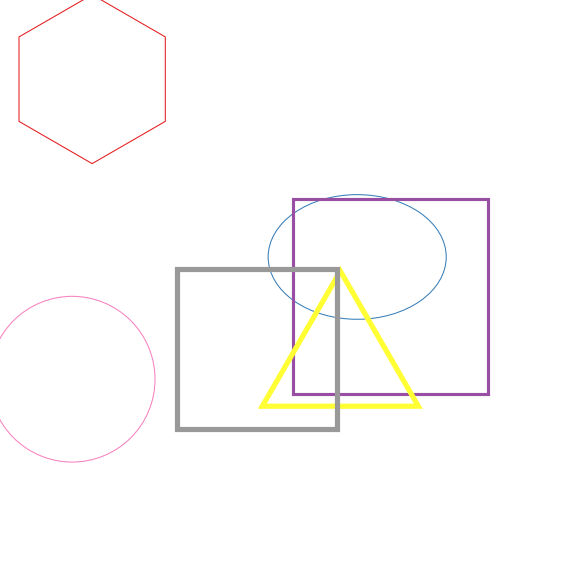[{"shape": "hexagon", "thickness": 0.5, "radius": 0.73, "center": [0.16, 0.862]}, {"shape": "oval", "thickness": 0.5, "radius": 0.77, "center": [0.619, 0.554]}, {"shape": "square", "thickness": 1.5, "radius": 0.84, "center": [0.676, 0.486]}, {"shape": "triangle", "thickness": 2.5, "radius": 0.78, "center": [0.589, 0.374]}, {"shape": "circle", "thickness": 0.5, "radius": 0.72, "center": [0.125, 0.343]}, {"shape": "square", "thickness": 2.5, "radius": 0.69, "center": [0.445, 0.394]}]